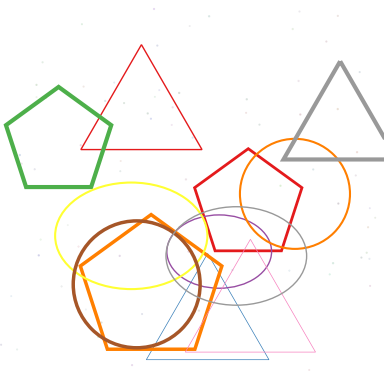[{"shape": "pentagon", "thickness": 2, "radius": 0.73, "center": [0.645, 0.467]}, {"shape": "triangle", "thickness": 1, "radius": 0.91, "center": [0.367, 0.702]}, {"shape": "triangle", "thickness": 0.5, "radius": 0.92, "center": [0.539, 0.158]}, {"shape": "pentagon", "thickness": 3, "radius": 0.72, "center": [0.152, 0.63]}, {"shape": "oval", "thickness": 1, "radius": 0.68, "center": [0.569, 0.347]}, {"shape": "circle", "thickness": 1.5, "radius": 0.71, "center": [0.766, 0.496]}, {"shape": "pentagon", "thickness": 2.5, "radius": 0.97, "center": [0.393, 0.249]}, {"shape": "oval", "thickness": 1.5, "radius": 0.99, "center": [0.341, 0.387]}, {"shape": "circle", "thickness": 2.5, "radius": 0.82, "center": [0.355, 0.261]}, {"shape": "triangle", "thickness": 0.5, "radius": 0.98, "center": [0.65, 0.183]}, {"shape": "oval", "thickness": 1, "radius": 0.91, "center": [0.614, 0.335]}, {"shape": "triangle", "thickness": 3, "radius": 0.85, "center": [0.884, 0.671]}]